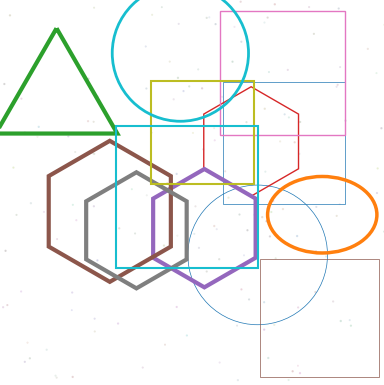[{"shape": "circle", "thickness": 0.5, "radius": 0.91, "center": [0.669, 0.338]}, {"shape": "square", "thickness": 0.5, "radius": 0.79, "center": [0.738, 0.628]}, {"shape": "oval", "thickness": 2.5, "radius": 0.71, "center": [0.837, 0.442]}, {"shape": "triangle", "thickness": 3, "radius": 0.91, "center": [0.147, 0.744]}, {"shape": "hexagon", "thickness": 1, "radius": 0.71, "center": [0.652, 0.633]}, {"shape": "hexagon", "thickness": 3, "radius": 0.77, "center": [0.531, 0.407]}, {"shape": "square", "thickness": 0.5, "radius": 0.77, "center": [0.83, 0.174]}, {"shape": "hexagon", "thickness": 3, "radius": 0.92, "center": [0.285, 0.451]}, {"shape": "square", "thickness": 1, "radius": 0.81, "center": [0.734, 0.81]}, {"shape": "hexagon", "thickness": 3, "radius": 0.75, "center": [0.354, 0.402]}, {"shape": "square", "thickness": 1.5, "radius": 0.67, "center": [0.525, 0.656]}, {"shape": "square", "thickness": 1.5, "radius": 0.92, "center": [0.485, 0.489]}, {"shape": "circle", "thickness": 2, "radius": 0.88, "center": [0.469, 0.862]}]